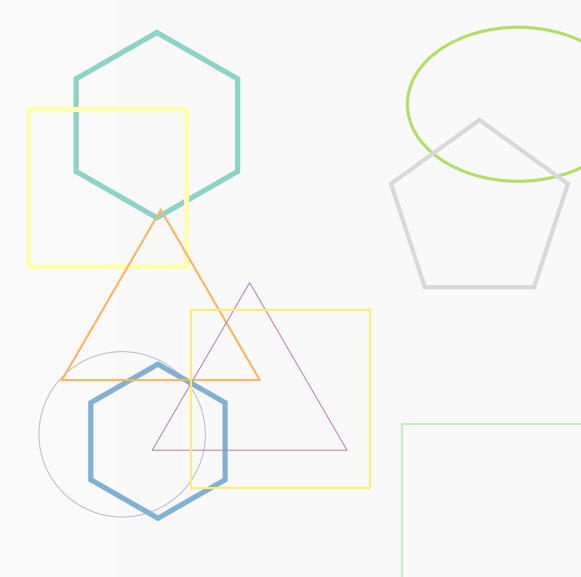[{"shape": "hexagon", "thickness": 2.5, "radius": 0.8, "center": [0.27, 0.782]}, {"shape": "square", "thickness": 2.5, "radius": 0.68, "center": [0.184, 0.675]}, {"shape": "circle", "thickness": 0.5, "radius": 0.72, "center": [0.21, 0.247]}, {"shape": "hexagon", "thickness": 2.5, "radius": 0.67, "center": [0.272, 0.235]}, {"shape": "triangle", "thickness": 1, "radius": 0.98, "center": [0.277, 0.439]}, {"shape": "oval", "thickness": 1.5, "radius": 0.95, "center": [0.891, 0.819]}, {"shape": "pentagon", "thickness": 2, "radius": 0.8, "center": [0.825, 0.631]}, {"shape": "triangle", "thickness": 0.5, "radius": 0.97, "center": [0.429, 0.316]}, {"shape": "square", "thickness": 1, "radius": 0.8, "center": [0.851, 0.106]}, {"shape": "square", "thickness": 1, "radius": 0.77, "center": [0.482, 0.308]}]